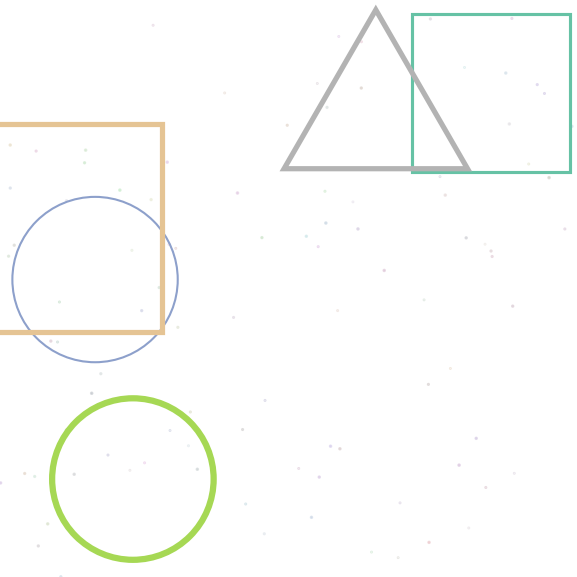[{"shape": "square", "thickness": 1.5, "radius": 0.68, "center": [0.85, 0.839]}, {"shape": "circle", "thickness": 1, "radius": 0.72, "center": [0.165, 0.515]}, {"shape": "circle", "thickness": 3, "radius": 0.7, "center": [0.23, 0.17]}, {"shape": "square", "thickness": 2.5, "radius": 0.9, "center": [0.101, 0.604]}, {"shape": "triangle", "thickness": 2.5, "radius": 0.92, "center": [0.651, 0.799]}]